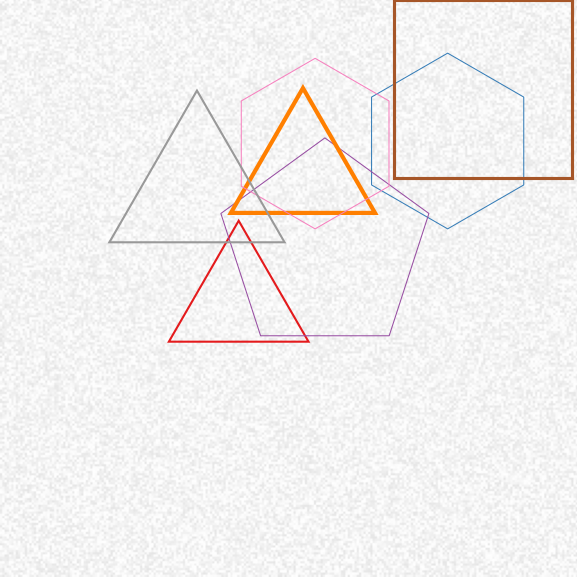[{"shape": "triangle", "thickness": 1, "radius": 0.7, "center": [0.413, 0.477]}, {"shape": "hexagon", "thickness": 0.5, "radius": 0.76, "center": [0.775, 0.755]}, {"shape": "pentagon", "thickness": 0.5, "radius": 0.95, "center": [0.563, 0.571]}, {"shape": "triangle", "thickness": 2, "radius": 0.72, "center": [0.525, 0.703]}, {"shape": "square", "thickness": 1.5, "radius": 0.77, "center": [0.836, 0.845]}, {"shape": "hexagon", "thickness": 0.5, "radius": 0.74, "center": [0.546, 0.75]}, {"shape": "triangle", "thickness": 1, "radius": 0.88, "center": [0.341, 0.667]}]